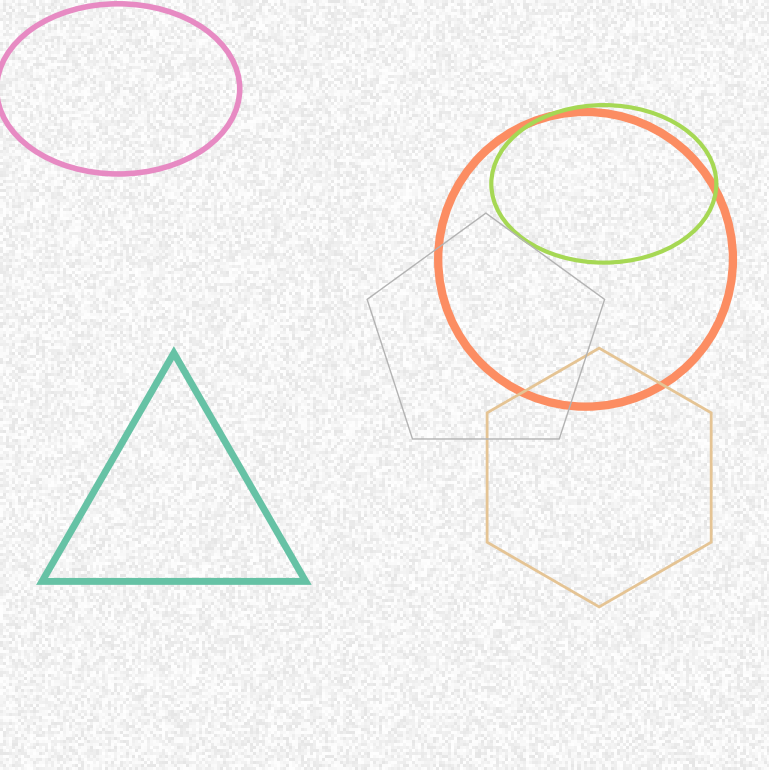[{"shape": "triangle", "thickness": 2.5, "radius": 0.99, "center": [0.226, 0.344]}, {"shape": "circle", "thickness": 3, "radius": 0.96, "center": [0.76, 0.663]}, {"shape": "oval", "thickness": 2, "radius": 0.79, "center": [0.153, 0.885]}, {"shape": "oval", "thickness": 1.5, "radius": 0.73, "center": [0.784, 0.761]}, {"shape": "hexagon", "thickness": 1, "radius": 0.84, "center": [0.778, 0.38]}, {"shape": "pentagon", "thickness": 0.5, "radius": 0.81, "center": [0.631, 0.561]}]